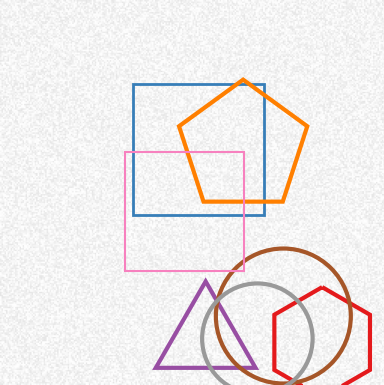[{"shape": "hexagon", "thickness": 3, "radius": 0.72, "center": [0.837, 0.111]}, {"shape": "square", "thickness": 2, "radius": 0.85, "center": [0.515, 0.611]}, {"shape": "triangle", "thickness": 3, "radius": 0.75, "center": [0.534, 0.119]}, {"shape": "pentagon", "thickness": 3, "radius": 0.88, "center": [0.632, 0.618]}, {"shape": "circle", "thickness": 3, "radius": 0.88, "center": [0.736, 0.179]}, {"shape": "square", "thickness": 1.5, "radius": 0.77, "center": [0.479, 0.451]}, {"shape": "circle", "thickness": 3, "radius": 0.72, "center": [0.668, 0.12]}]